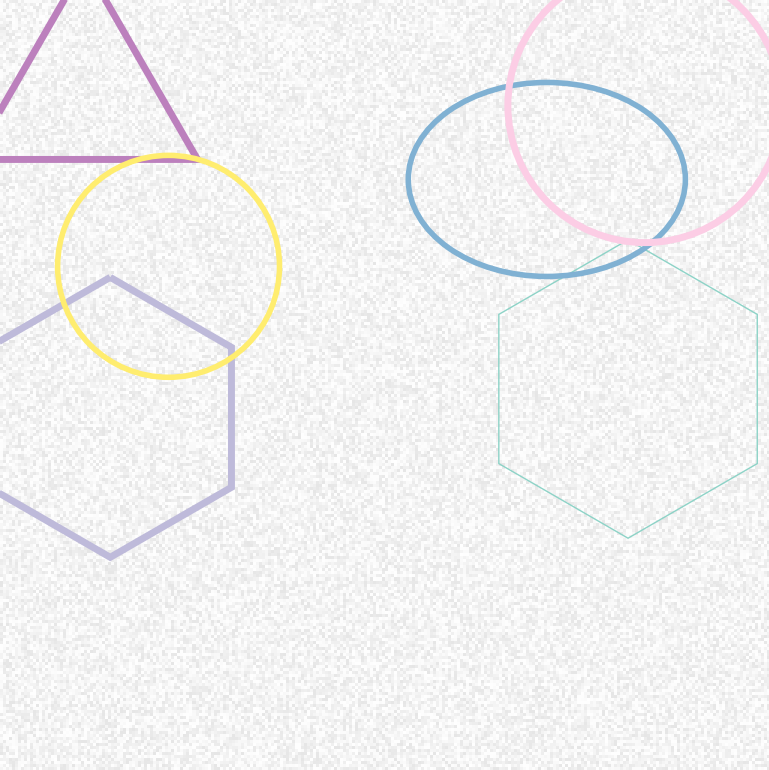[{"shape": "hexagon", "thickness": 0.5, "radius": 0.97, "center": [0.816, 0.495]}, {"shape": "hexagon", "thickness": 2.5, "radius": 0.91, "center": [0.143, 0.458]}, {"shape": "oval", "thickness": 2, "radius": 0.9, "center": [0.71, 0.767]}, {"shape": "circle", "thickness": 2.5, "radius": 0.89, "center": [0.838, 0.863]}, {"shape": "triangle", "thickness": 2.5, "radius": 0.85, "center": [0.11, 0.877]}, {"shape": "circle", "thickness": 2, "radius": 0.72, "center": [0.219, 0.654]}]